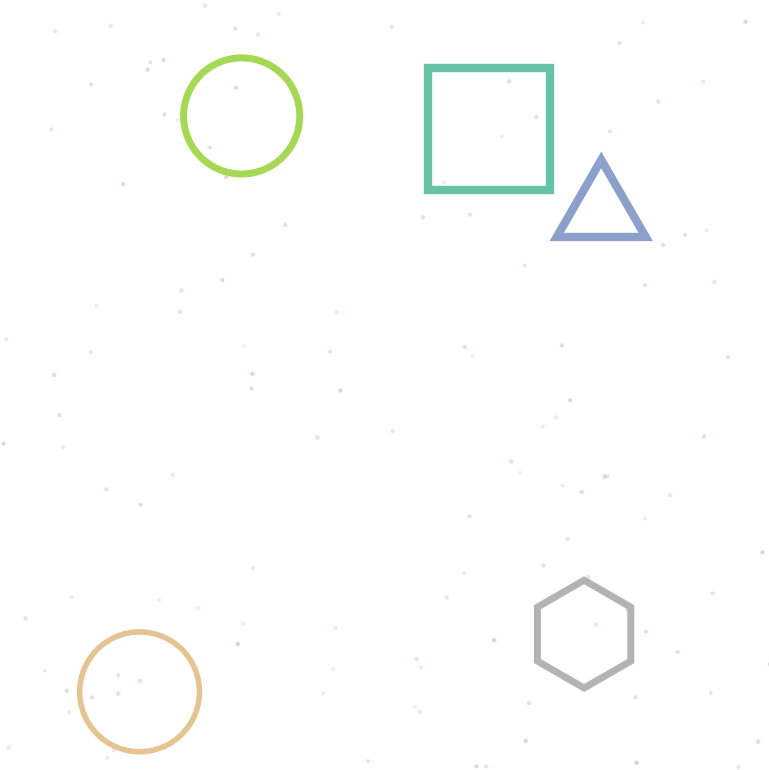[{"shape": "square", "thickness": 3, "radius": 0.4, "center": [0.635, 0.832]}, {"shape": "triangle", "thickness": 3, "radius": 0.33, "center": [0.781, 0.726]}, {"shape": "circle", "thickness": 2.5, "radius": 0.38, "center": [0.314, 0.849]}, {"shape": "circle", "thickness": 2, "radius": 0.39, "center": [0.181, 0.102]}, {"shape": "hexagon", "thickness": 2.5, "radius": 0.35, "center": [0.759, 0.176]}]